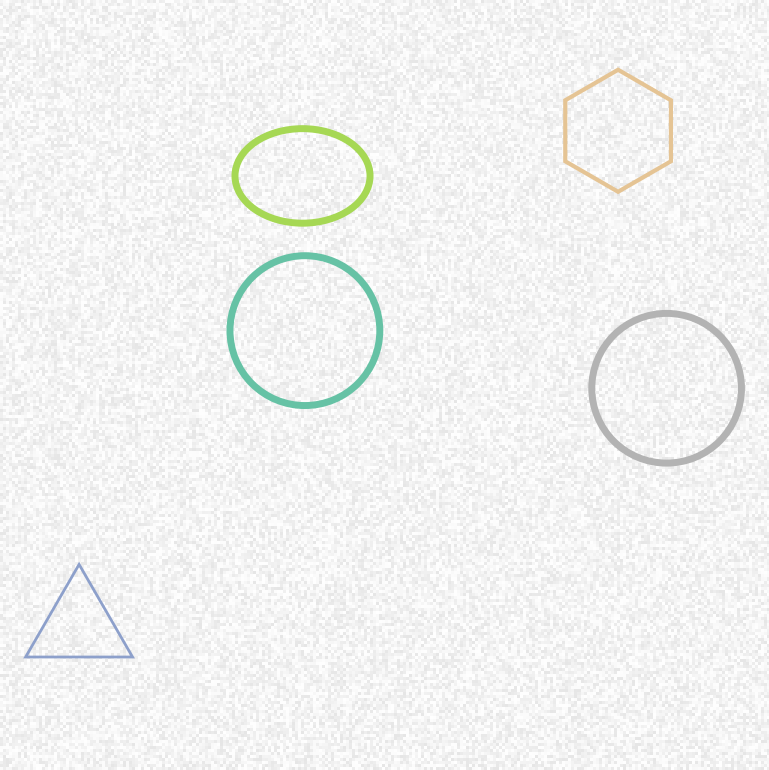[{"shape": "circle", "thickness": 2.5, "radius": 0.49, "center": [0.396, 0.571]}, {"shape": "triangle", "thickness": 1, "radius": 0.4, "center": [0.103, 0.187]}, {"shape": "oval", "thickness": 2.5, "radius": 0.44, "center": [0.393, 0.772]}, {"shape": "hexagon", "thickness": 1.5, "radius": 0.4, "center": [0.803, 0.83]}, {"shape": "circle", "thickness": 2.5, "radius": 0.49, "center": [0.866, 0.496]}]